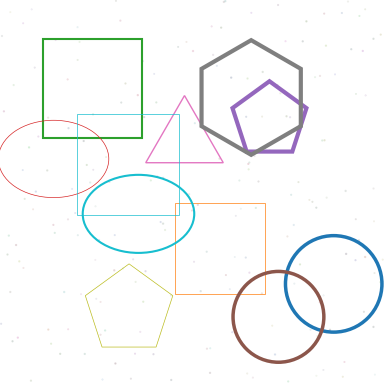[{"shape": "circle", "thickness": 2.5, "radius": 0.63, "center": [0.867, 0.263]}, {"shape": "square", "thickness": 0.5, "radius": 0.59, "center": [0.571, 0.354]}, {"shape": "square", "thickness": 1.5, "radius": 0.64, "center": [0.24, 0.77]}, {"shape": "oval", "thickness": 0.5, "radius": 0.72, "center": [0.139, 0.587]}, {"shape": "pentagon", "thickness": 3, "radius": 0.5, "center": [0.7, 0.688]}, {"shape": "circle", "thickness": 2.5, "radius": 0.59, "center": [0.723, 0.177]}, {"shape": "triangle", "thickness": 1, "radius": 0.58, "center": [0.479, 0.635]}, {"shape": "hexagon", "thickness": 3, "radius": 0.74, "center": [0.652, 0.747]}, {"shape": "pentagon", "thickness": 0.5, "radius": 0.6, "center": [0.335, 0.195]}, {"shape": "square", "thickness": 0.5, "radius": 0.66, "center": [0.332, 0.573]}, {"shape": "oval", "thickness": 1.5, "radius": 0.72, "center": [0.36, 0.445]}]